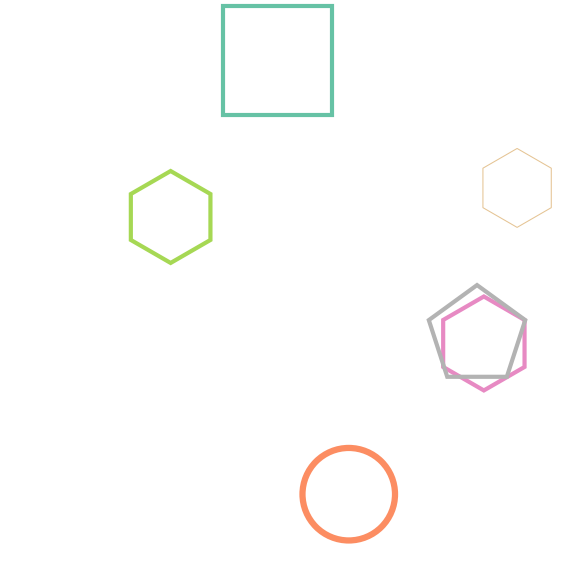[{"shape": "square", "thickness": 2, "radius": 0.47, "center": [0.481, 0.895]}, {"shape": "circle", "thickness": 3, "radius": 0.4, "center": [0.604, 0.143]}, {"shape": "hexagon", "thickness": 2, "radius": 0.41, "center": [0.838, 0.404]}, {"shape": "hexagon", "thickness": 2, "radius": 0.4, "center": [0.295, 0.623]}, {"shape": "hexagon", "thickness": 0.5, "radius": 0.34, "center": [0.895, 0.674]}, {"shape": "pentagon", "thickness": 2, "radius": 0.44, "center": [0.826, 0.418]}]